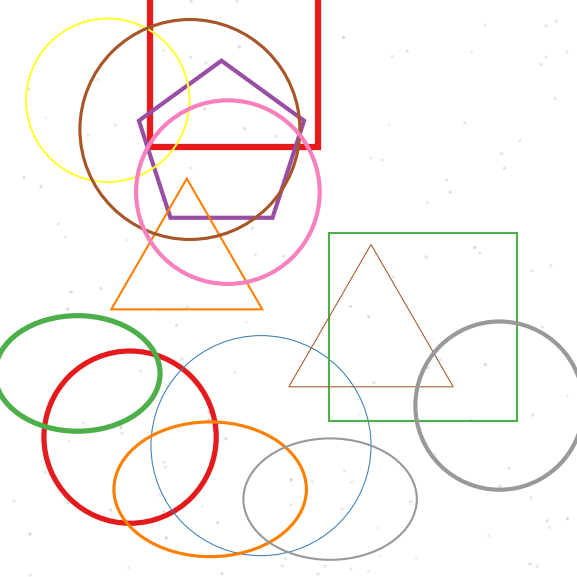[{"shape": "circle", "thickness": 2.5, "radius": 0.75, "center": [0.225, 0.242]}, {"shape": "square", "thickness": 3, "radius": 0.73, "center": [0.406, 0.89]}, {"shape": "circle", "thickness": 0.5, "radius": 0.95, "center": [0.452, 0.227]}, {"shape": "square", "thickness": 1, "radius": 0.81, "center": [0.733, 0.433]}, {"shape": "oval", "thickness": 2.5, "radius": 0.71, "center": [0.134, 0.353]}, {"shape": "pentagon", "thickness": 2, "radius": 0.75, "center": [0.384, 0.744]}, {"shape": "oval", "thickness": 1.5, "radius": 0.83, "center": [0.364, 0.152]}, {"shape": "triangle", "thickness": 1, "radius": 0.75, "center": [0.323, 0.539]}, {"shape": "circle", "thickness": 1, "radius": 0.71, "center": [0.187, 0.825]}, {"shape": "triangle", "thickness": 0.5, "radius": 0.82, "center": [0.642, 0.412]}, {"shape": "circle", "thickness": 1.5, "radius": 0.95, "center": [0.329, 0.775]}, {"shape": "circle", "thickness": 2, "radius": 0.79, "center": [0.395, 0.666]}, {"shape": "oval", "thickness": 1, "radius": 0.75, "center": [0.572, 0.135]}, {"shape": "circle", "thickness": 2, "radius": 0.73, "center": [0.865, 0.297]}]